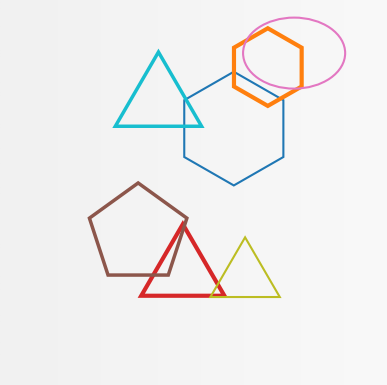[{"shape": "hexagon", "thickness": 1.5, "radius": 0.74, "center": [0.603, 0.666]}, {"shape": "hexagon", "thickness": 3, "radius": 0.5, "center": [0.691, 0.826]}, {"shape": "triangle", "thickness": 3, "radius": 0.62, "center": [0.472, 0.294]}, {"shape": "pentagon", "thickness": 2.5, "radius": 0.66, "center": [0.357, 0.393]}, {"shape": "oval", "thickness": 1.5, "radius": 0.66, "center": [0.759, 0.862]}, {"shape": "triangle", "thickness": 1.5, "radius": 0.52, "center": [0.632, 0.28]}, {"shape": "triangle", "thickness": 2.5, "radius": 0.64, "center": [0.409, 0.736]}]